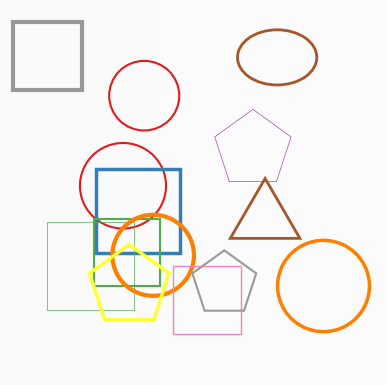[{"shape": "circle", "thickness": 1.5, "radius": 0.45, "center": [0.372, 0.751]}, {"shape": "circle", "thickness": 1.5, "radius": 0.56, "center": [0.317, 0.518]}, {"shape": "square", "thickness": 2.5, "radius": 0.55, "center": [0.356, 0.451]}, {"shape": "square", "thickness": 1.5, "radius": 0.43, "center": [0.328, 0.344]}, {"shape": "square", "thickness": 0.5, "radius": 0.57, "center": [0.233, 0.309]}, {"shape": "pentagon", "thickness": 0.5, "radius": 0.52, "center": [0.653, 0.612]}, {"shape": "circle", "thickness": 2.5, "radius": 0.59, "center": [0.835, 0.257]}, {"shape": "circle", "thickness": 3, "radius": 0.53, "center": [0.395, 0.337]}, {"shape": "pentagon", "thickness": 2.5, "radius": 0.54, "center": [0.334, 0.257]}, {"shape": "oval", "thickness": 2, "radius": 0.51, "center": [0.715, 0.851]}, {"shape": "triangle", "thickness": 2, "radius": 0.52, "center": [0.684, 0.433]}, {"shape": "square", "thickness": 1, "radius": 0.44, "center": [0.534, 0.221]}, {"shape": "square", "thickness": 3, "radius": 0.44, "center": [0.123, 0.855]}, {"shape": "pentagon", "thickness": 1.5, "radius": 0.43, "center": [0.579, 0.263]}]